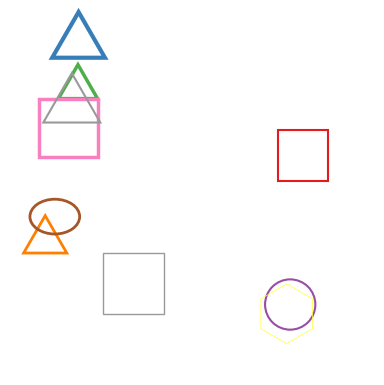[{"shape": "square", "thickness": 1.5, "radius": 0.33, "center": [0.788, 0.596]}, {"shape": "triangle", "thickness": 3, "radius": 0.4, "center": [0.204, 0.89]}, {"shape": "triangle", "thickness": 2.5, "radius": 0.29, "center": [0.202, 0.773]}, {"shape": "circle", "thickness": 1.5, "radius": 0.33, "center": [0.754, 0.209]}, {"shape": "triangle", "thickness": 2, "radius": 0.32, "center": [0.117, 0.375]}, {"shape": "hexagon", "thickness": 0.5, "radius": 0.39, "center": [0.745, 0.185]}, {"shape": "oval", "thickness": 2, "radius": 0.32, "center": [0.142, 0.437]}, {"shape": "square", "thickness": 2.5, "radius": 0.38, "center": [0.178, 0.667]}, {"shape": "square", "thickness": 1, "radius": 0.39, "center": [0.346, 0.264]}, {"shape": "triangle", "thickness": 1.5, "radius": 0.43, "center": [0.186, 0.724]}]